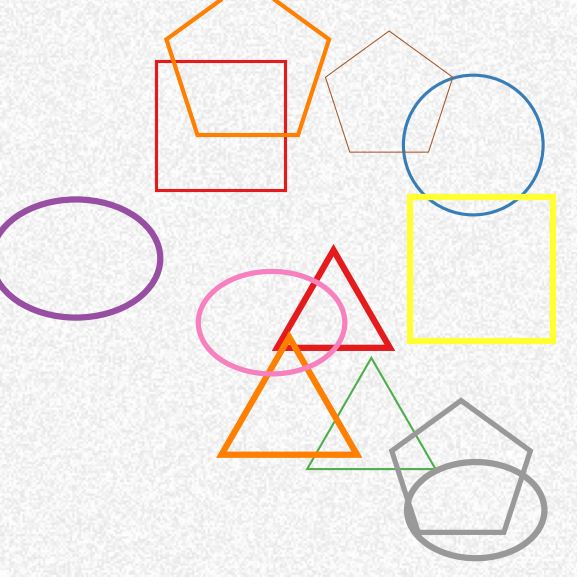[{"shape": "triangle", "thickness": 3, "radius": 0.56, "center": [0.578, 0.453]}, {"shape": "square", "thickness": 1.5, "radius": 0.56, "center": [0.382, 0.781]}, {"shape": "circle", "thickness": 1.5, "radius": 0.6, "center": [0.82, 0.748]}, {"shape": "triangle", "thickness": 1, "radius": 0.64, "center": [0.643, 0.251]}, {"shape": "oval", "thickness": 3, "radius": 0.73, "center": [0.131, 0.551]}, {"shape": "pentagon", "thickness": 2, "radius": 0.74, "center": [0.429, 0.885]}, {"shape": "triangle", "thickness": 3, "radius": 0.68, "center": [0.501, 0.28]}, {"shape": "square", "thickness": 3, "radius": 0.62, "center": [0.834, 0.533]}, {"shape": "pentagon", "thickness": 0.5, "radius": 0.58, "center": [0.674, 0.83]}, {"shape": "oval", "thickness": 2.5, "radius": 0.63, "center": [0.47, 0.44]}, {"shape": "pentagon", "thickness": 2.5, "radius": 0.63, "center": [0.798, 0.179]}, {"shape": "oval", "thickness": 3, "radius": 0.59, "center": [0.824, 0.116]}]